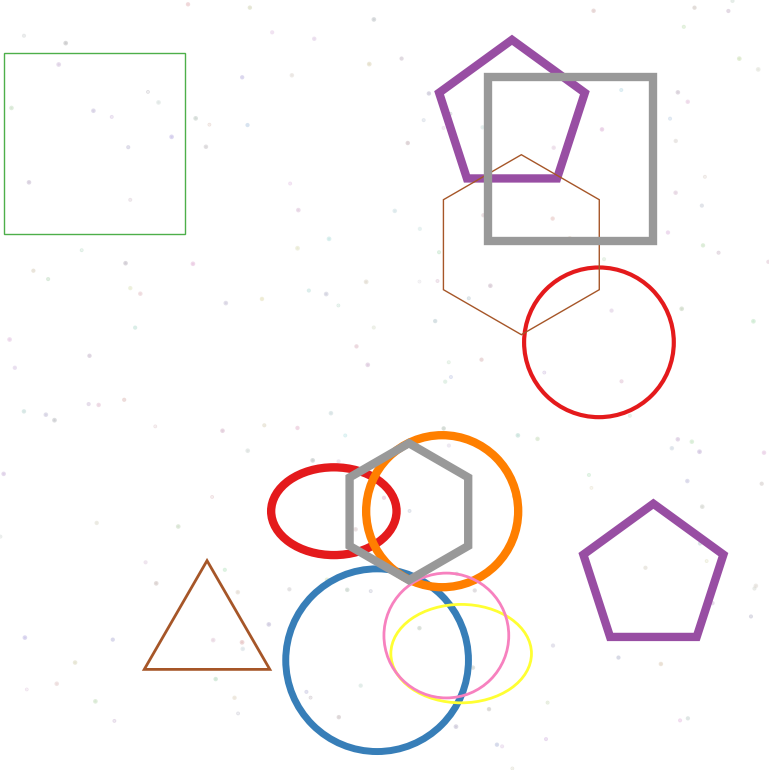[{"shape": "oval", "thickness": 3, "radius": 0.41, "center": [0.434, 0.336]}, {"shape": "circle", "thickness": 1.5, "radius": 0.49, "center": [0.778, 0.555]}, {"shape": "circle", "thickness": 2.5, "radius": 0.59, "center": [0.49, 0.143]}, {"shape": "square", "thickness": 0.5, "radius": 0.59, "center": [0.123, 0.814]}, {"shape": "pentagon", "thickness": 3, "radius": 0.5, "center": [0.665, 0.849]}, {"shape": "pentagon", "thickness": 3, "radius": 0.48, "center": [0.849, 0.25]}, {"shape": "circle", "thickness": 3, "radius": 0.49, "center": [0.574, 0.336]}, {"shape": "oval", "thickness": 1, "radius": 0.46, "center": [0.599, 0.151]}, {"shape": "triangle", "thickness": 1, "radius": 0.47, "center": [0.269, 0.178]}, {"shape": "hexagon", "thickness": 0.5, "radius": 0.58, "center": [0.677, 0.682]}, {"shape": "circle", "thickness": 1, "radius": 0.41, "center": [0.58, 0.175]}, {"shape": "square", "thickness": 3, "radius": 0.53, "center": [0.741, 0.793]}, {"shape": "hexagon", "thickness": 3, "radius": 0.44, "center": [0.531, 0.335]}]